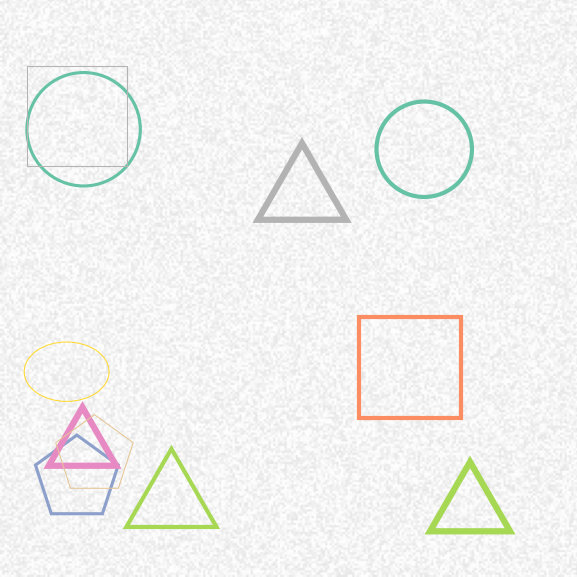[{"shape": "circle", "thickness": 1.5, "radius": 0.49, "center": [0.145, 0.775]}, {"shape": "circle", "thickness": 2, "radius": 0.41, "center": [0.735, 0.741]}, {"shape": "square", "thickness": 2, "radius": 0.44, "center": [0.709, 0.363]}, {"shape": "pentagon", "thickness": 1.5, "radius": 0.38, "center": [0.133, 0.17]}, {"shape": "triangle", "thickness": 3, "radius": 0.34, "center": [0.143, 0.226]}, {"shape": "triangle", "thickness": 3, "radius": 0.4, "center": [0.814, 0.119]}, {"shape": "triangle", "thickness": 2, "radius": 0.45, "center": [0.297, 0.132]}, {"shape": "oval", "thickness": 0.5, "radius": 0.37, "center": [0.115, 0.355]}, {"shape": "pentagon", "thickness": 0.5, "radius": 0.35, "center": [0.164, 0.211]}, {"shape": "triangle", "thickness": 3, "radius": 0.44, "center": [0.523, 0.663]}, {"shape": "square", "thickness": 0.5, "radius": 0.43, "center": [0.133, 0.797]}]